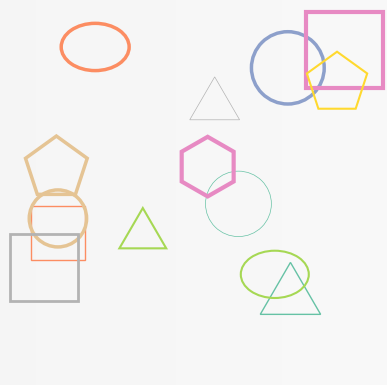[{"shape": "triangle", "thickness": 1, "radius": 0.45, "center": [0.75, 0.228]}, {"shape": "circle", "thickness": 0.5, "radius": 0.42, "center": [0.615, 0.47]}, {"shape": "oval", "thickness": 2.5, "radius": 0.44, "center": [0.246, 0.878]}, {"shape": "square", "thickness": 1, "radius": 0.35, "center": [0.15, 0.394]}, {"shape": "circle", "thickness": 2.5, "radius": 0.47, "center": [0.743, 0.824]}, {"shape": "square", "thickness": 3, "radius": 0.5, "center": [0.888, 0.87]}, {"shape": "hexagon", "thickness": 3, "radius": 0.39, "center": [0.536, 0.567]}, {"shape": "triangle", "thickness": 1.5, "radius": 0.35, "center": [0.369, 0.39]}, {"shape": "oval", "thickness": 1.5, "radius": 0.44, "center": [0.709, 0.287]}, {"shape": "pentagon", "thickness": 1.5, "radius": 0.41, "center": [0.87, 0.784]}, {"shape": "pentagon", "thickness": 2.5, "radius": 0.42, "center": [0.145, 0.563]}, {"shape": "circle", "thickness": 2.5, "radius": 0.37, "center": [0.149, 0.433]}, {"shape": "triangle", "thickness": 0.5, "radius": 0.37, "center": [0.554, 0.726]}, {"shape": "square", "thickness": 2, "radius": 0.44, "center": [0.113, 0.305]}]